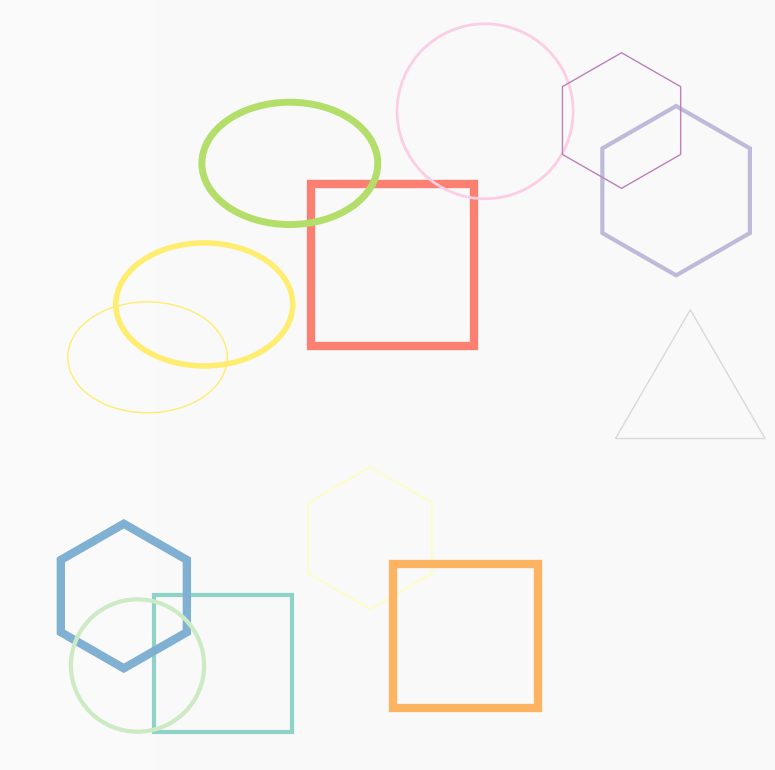[{"shape": "square", "thickness": 1.5, "radius": 0.44, "center": [0.288, 0.138]}, {"shape": "hexagon", "thickness": 0.5, "radius": 0.46, "center": [0.478, 0.301]}, {"shape": "hexagon", "thickness": 1.5, "radius": 0.55, "center": [0.872, 0.752]}, {"shape": "square", "thickness": 3, "radius": 0.52, "center": [0.507, 0.656]}, {"shape": "hexagon", "thickness": 3, "radius": 0.47, "center": [0.16, 0.226]}, {"shape": "square", "thickness": 3, "radius": 0.47, "center": [0.601, 0.174]}, {"shape": "oval", "thickness": 2.5, "radius": 0.57, "center": [0.374, 0.788]}, {"shape": "circle", "thickness": 1, "radius": 0.57, "center": [0.626, 0.855]}, {"shape": "triangle", "thickness": 0.5, "radius": 0.56, "center": [0.891, 0.486]}, {"shape": "hexagon", "thickness": 0.5, "radius": 0.44, "center": [0.802, 0.843]}, {"shape": "circle", "thickness": 1.5, "radius": 0.43, "center": [0.177, 0.136]}, {"shape": "oval", "thickness": 0.5, "radius": 0.51, "center": [0.19, 0.536]}, {"shape": "oval", "thickness": 2, "radius": 0.57, "center": [0.264, 0.605]}]